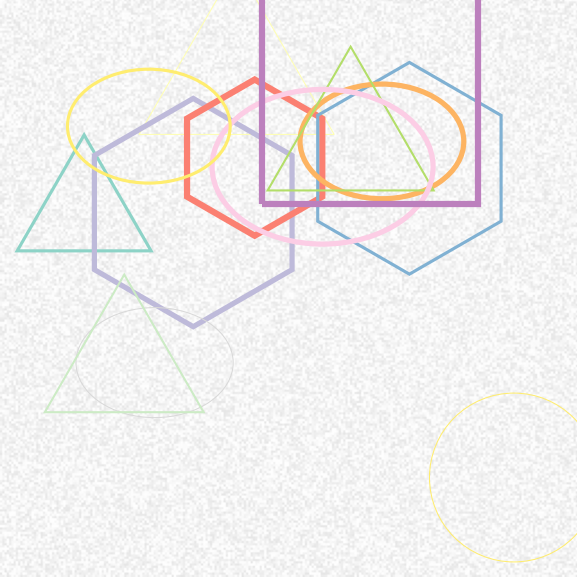[{"shape": "triangle", "thickness": 1.5, "radius": 0.67, "center": [0.146, 0.632]}, {"shape": "triangle", "thickness": 0.5, "radius": 0.98, "center": [0.41, 0.864]}, {"shape": "hexagon", "thickness": 2.5, "radius": 0.99, "center": [0.335, 0.631]}, {"shape": "hexagon", "thickness": 3, "radius": 0.68, "center": [0.441, 0.726]}, {"shape": "hexagon", "thickness": 1.5, "radius": 0.92, "center": [0.709, 0.708]}, {"shape": "oval", "thickness": 2.5, "radius": 0.71, "center": [0.661, 0.754]}, {"shape": "triangle", "thickness": 1, "radius": 0.83, "center": [0.607, 0.752]}, {"shape": "oval", "thickness": 2.5, "radius": 0.96, "center": [0.559, 0.71]}, {"shape": "oval", "thickness": 0.5, "radius": 0.68, "center": [0.268, 0.371]}, {"shape": "square", "thickness": 3, "radius": 0.93, "center": [0.641, 0.832]}, {"shape": "triangle", "thickness": 1, "radius": 0.79, "center": [0.215, 0.365]}, {"shape": "oval", "thickness": 1.5, "radius": 0.7, "center": [0.258, 0.781]}, {"shape": "circle", "thickness": 0.5, "radius": 0.73, "center": [0.89, 0.172]}]